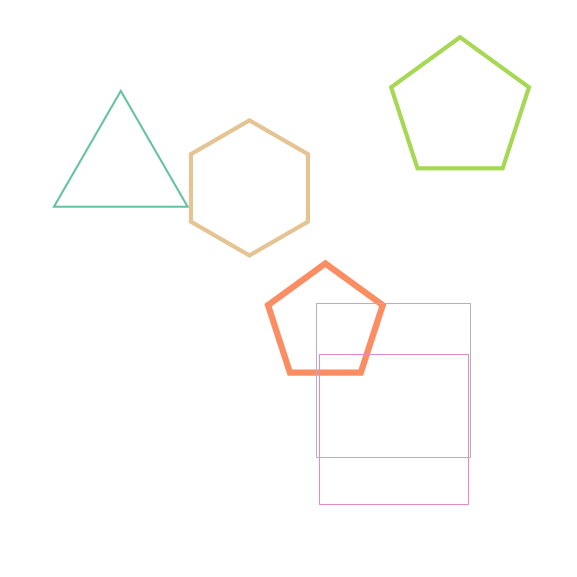[{"shape": "triangle", "thickness": 1, "radius": 0.67, "center": [0.209, 0.708]}, {"shape": "pentagon", "thickness": 3, "radius": 0.52, "center": [0.563, 0.438]}, {"shape": "square", "thickness": 0.5, "radius": 0.65, "center": [0.681, 0.257]}, {"shape": "pentagon", "thickness": 2, "radius": 0.63, "center": [0.797, 0.809]}, {"shape": "hexagon", "thickness": 2, "radius": 0.58, "center": [0.432, 0.674]}, {"shape": "square", "thickness": 0.5, "radius": 0.67, "center": [0.68, 0.342]}]